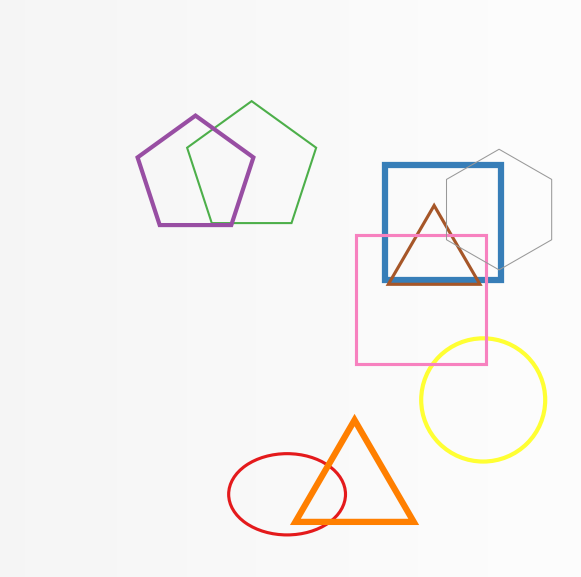[{"shape": "oval", "thickness": 1.5, "radius": 0.5, "center": [0.494, 0.143]}, {"shape": "square", "thickness": 3, "radius": 0.5, "center": [0.763, 0.613]}, {"shape": "pentagon", "thickness": 1, "radius": 0.58, "center": [0.433, 0.707]}, {"shape": "pentagon", "thickness": 2, "radius": 0.52, "center": [0.336, 0.694]}, {"shape": "triangle", "thickness": 3, "radius": 0.59, "center": [0.61, 0.154]}, {"shape": "circle", "thickness": 2, "radius": 0.53, "center": [0.831, 0.307]}, {"shape": "triangle", "thickness": 1.5, "radius": 0.45, "center": [0.747, 0.552]}, {"shape": "square", "thickness": 1.5, "radius": 0.56, "center": [0.724, 0.48]}, {"shape": "hexagon", "thickness": 0.5, "radius": 0.52, "center": [0.859, 0.636]}]